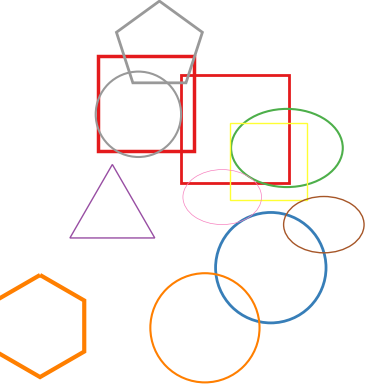[{"shape": "square", "thickness": 2, "radius": 0.7, "center": [0.611, 0.665]}, {"shape": "square", "thickness": 2.5, "radius": 0.62, "center": [0.38, 0.731]}, {"shape": "circle", "thickness": 2, "radius": 0.72, "center": [0.703, 0.305]}, {"shape": "oval", "thickness": 1.5, "radius": 0.73, "center": [0.745, 0.616]}, {"shape": "triangle", "thickness": 1, "radius": 0.64, "center": [0.292, 0.446]}, {"shape": "circle", "thickness": 1.5, "radius": 0.71, "center": [0.532, 0.149]}, {"shape": "hexagon", "thickness": 3, "radius": 0.66, "center": [0.104, 0.153]}, {"shape": "square", "thickness": 1, "radius": 0.5, "center": [0.697, 0.58]}, {"shape": "oval", "thickness": 1, "radius": 0.52, "center": [0.841, 0.416]}, {"shape": "oval", "thickness": 0.5, "radius": 0.51, "center": [0.577, 0.488]}, {"shape": "circle", "thickness": 1.5, "radius": 0.55, "center": [0.359, 0.703]}, {"shape": "pentagon", "thickness": 2, "radius": 0.59, "center": [0.414, 0.88]}]